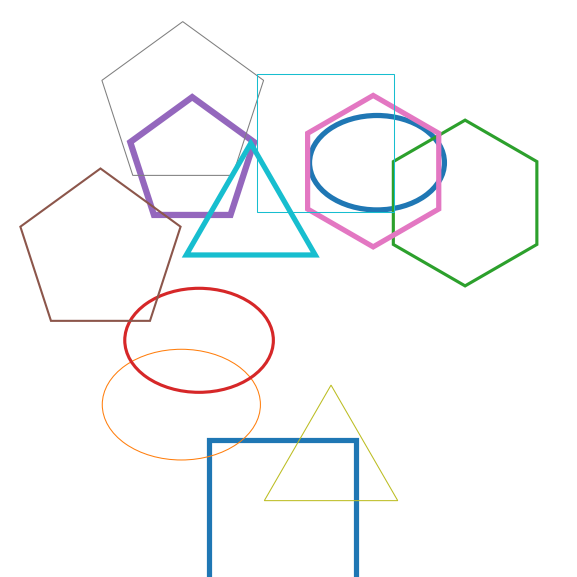[{"shape": "square", "thickness": 2.5, "radius": 0.64, "center": [0.489, 0.11]}, {"shape": "oval", "thickness": 2.5, "radius": 0.58, "center": [0.653, 0.717]}, {"shape": "oval", "thickness": 0.5, "radius": 0.68, "center": [0.314, 0.298]}, {"shape": "hexagon", "thickness": 1.5, "radius": 0.72, "center": [0.805, 0.648]}, {"shape": "oval", "thickness": 1.5, "radius": 0.64, "center": [0.345, 0.41]}, {"shape": "pentagon", "thickness": 3, "radius": 0.56, "center": [0.333, 0.718]}, {"shape": "pentagon", "thickness": 1, "radius": 0.73, "center": [0.174, 0.562]}, {"shape": "hexagon", "thickness": 2.5, "radius": 0.66, "center": [0.646, 0.703]}, {"shape": "pentagon", "thickness": 0.5, "radius": 0.74, "center": [0.316, 0.814]}, {"shape": "triangle", "thickness": 0.5, "radius": 0.67, "center": [0.573, 0.199]}, {"shape": "triangle", "thickness": 2.5, "radius": 0.64, "center": [0.434, 0.622]}, {"shape": "square", "thickness": 0.5, "radius": 0.59, "center": [0.564, 0.751]}]